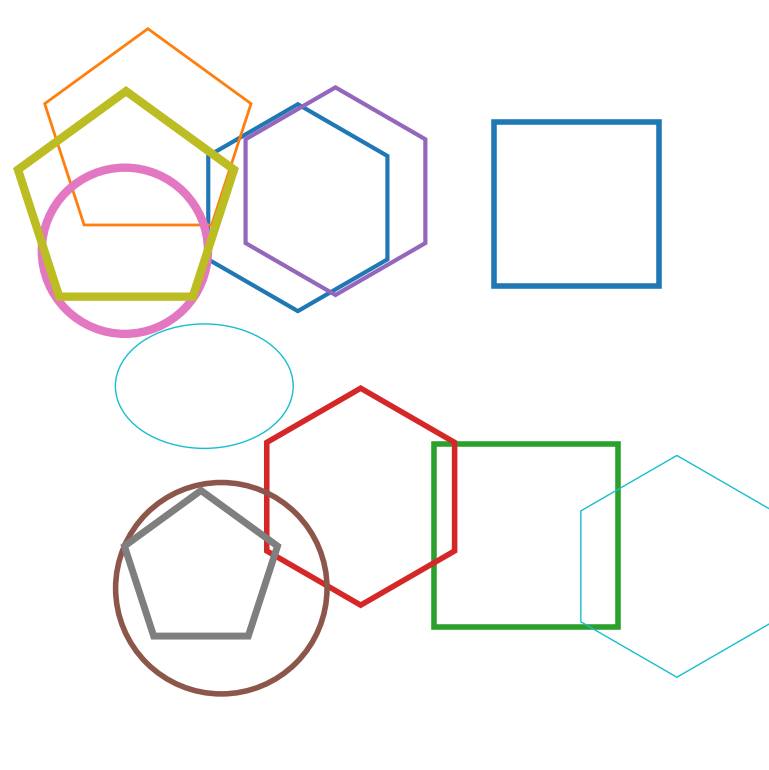[{"shape": "square", "thickness": 2, "radius": 0.54, "center": [0.748, 0.735]}, {"shape": "hexagon", "thickness": 1.5, "radius": 0.67, "center": [0.387, 0.73]}, {"shape": "pentagon", "thickness": 1, "radius": 0.7, "center": [0.192, 0.822]}, {"shape": "square", "thickness": 2, "radius": 0.6, "center": [0.683, 0.305]}, {"shape": "hexagon", "thickness": 2, "radius": 0.7, "center": [0.468, 0.355]}, {"shape": "hexagon", "thickness": 1.5, "radius": 0.67, "center": [0.436, 0.752]}, {"shape": "circle", "thickness": 2, "radius": 0.69, "center": [0.287, 0.236]}, {"shape": "circle", "thickness": 3, "radius": 0.54, "center": [0.162, 0.674]}, {"shape": "pentagon", "thickness": 2.5, "radius": 0.52, "center": [0.261, 0.258]}, {"shape": "pentagon", "thickness": 3, "radius": 0.74, "center": [0.164, 0.734]}, {"shape": "oval", "thickness": 0.5, "radius": 0.58, "center": [0.265, 0.498]}, {"shape": "hexagon", "thickness": 0.5, "radius": 0.72, "center": [0.879, 0.264]}]